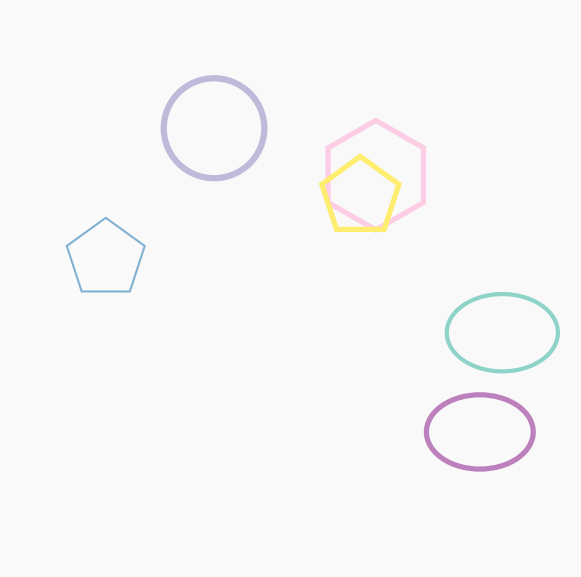[{"shape": "oval", "thickness": 2, "radius": 0.48, "center": [0.864, 0.423]}, {"shape": "circle", "thickness": 3, "radius": 0.43, "center": [0.368, 0.777]}, {"shape": "pentagon", "thickness": 1, "radius": 0.35, "center": [0.182, 0.551]}, {"shape": "hexagon", "thickness": 2.5, "radius": 0.47, "center": [0.646, 0.696]}, {"shape": "oval", "thickness": 2.5, "radius": 0.46, "center": [0.826, 0.251]}, {"shape": "pentagon", "thickness": 2.5, "radius": 0.35, "center": [0.62, 0.658]}]